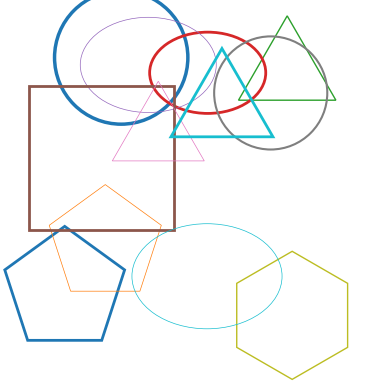[{"shape": "pentagon", "thickness": 2, "radius": 0.82, "center": [0.168, 0.248]}, {"shape": "circle", "thickness": 2.5, "radius": 0.87, "center": [0.315, 0.851]}, {"shape": "pentagon", "thickness": 0.5, "radius": 0.77, "center": [0.273, 0.367]}, {"shape": "triangle", "thickness": 1, "radius": 0.73, "center": [0.746, 0.813]}, {"shape": "oval", "thickness": 2, "radius": 0.75, "center": [0.539, 0.811]}, {"shape": "oval", "thickness": 0.5, "radius": 0.88, "center": [0.385, 0.831]}, {"shape": "square", "thickness": 2, "radius": 0.94, "center": [0.264, 0.59]}, {"shape": "triangle", "thickness": 0.5, "radius": 0.69, "center": [0.411, 0.651]}, {"shape": "circle", "thickness": 1.5, "radius": 0.73, "center": [0.703, 0.759]}, {"shape": "hexagon", "thickness": 1, "radius": 0.83, "center": [0.759, 0.181]}, {"shape": "triangle", "thickness": 2, "radius": 0.76, "center": [0.576, 0.721]}, {"shape": "oval", "thickness": 0.5, "radius": 0.97, "center": [0.538, 0.282]}]